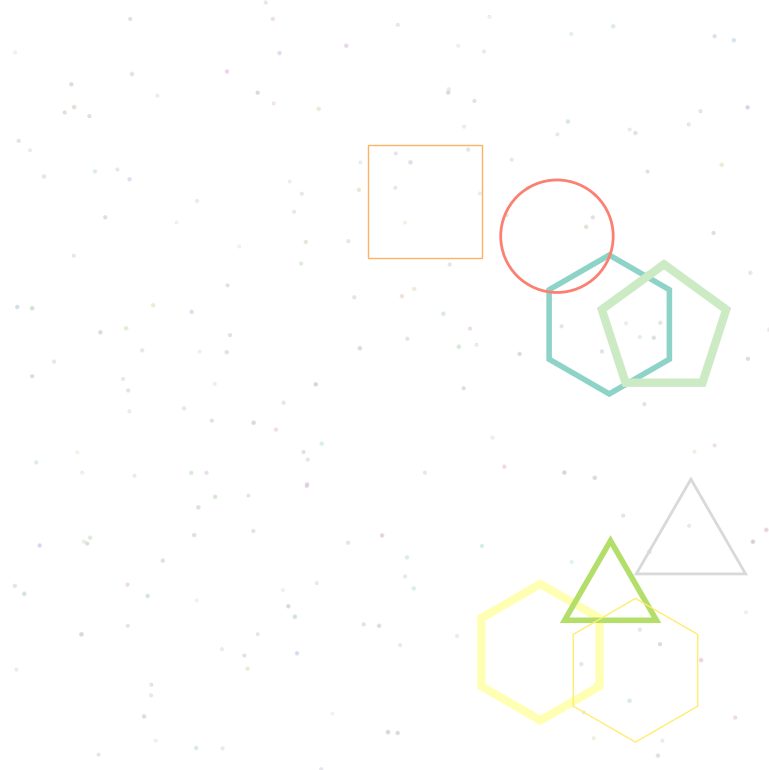[{"shape": "hexagon", "thickness": 2, "radius": 0.45, "center": [0.791, 0.579]}, {"shape": "hexagon", "thickness": 3, "radius": 0.44, "center": [0.702, 0.153]}, {"shape": "circle", "thickness": 1, "radius": 0.37, "center": [0.723, 0.693]}, {"shape": "square", "thickness": 0.5, "radius": 0.37, "center": [0.552, 0.738]}, {"shape": "triangle", "thickness": 2, "radius": 0.34, "center": [0.793, 0.229]}, {"shape": "triangle", "thickness": 1, "radius": 0.41, "center": [0.897, 0.296]}, {"shape": "pentagon", "thickness": 3, "radius": 0.42, "center": [0.862, 0.572]}, {"shape": "hexagon", "thickness": 0.5, "radius": 0.47, "center": [0.825, 0.129]}]